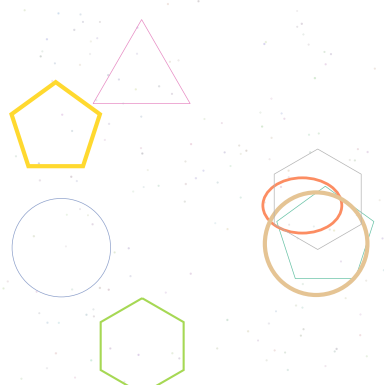[{"shape": "pentagon", "thickness": 0.5, "radius": 0.66, "center": [0.845, 0.384]}, {"shape": "oval", "thickness": 2, "radius": 0.51, "center": [0.785, 0.466]}, {"shape": "circle", "thickness": 0.5, "radius": 0.64, "center": [0.159, 0.357]}, {"shape": "triangle", "thickness": 0.5, "radius": 0.73, "center": [0.368, 0.804]}, {"shape": "hexagon", "thickness": 1.5, "radius": 0.62, "center": [0.369, 0.101]}, {"shape": "pentagon", "thickness": 3, "radius": 0.6, "center": [0.145, 0.666]}, {"shape": "circle", "thickness": 3, "radius": 0.67, "center": [0.821, 0.367]}, {"shape": "hexagon", "thickness": 0.5, "radius": 0.65, "center": [0.825, 0.482]}]